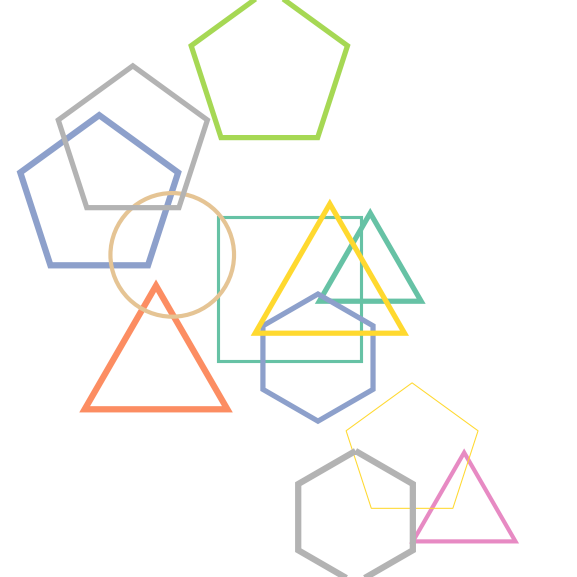[{"shape": "square", "thickness": 1.5, "radius": 0.62, "center": [0.501, 0.499]}, {"shape": "triangle", "thickness": 2.5, "radius": 0.51, "center": [0.641, 0.528]}, {"shape": "triangle", "thickness": 3, "radius": 0.71, "center": [0.27, 0.362]}, {"shape": "pentagon", "thickness": 3, "radius": 0.72, "center": [0.172, 0.656]}, {"shape": "hexagon", "thickness": 2.5, "radius": 0.55, "center": [0.551, 0.38]}, {"shape": "triangle", "thickness": 2, "radius": 0.51, "center": [0.804, 0.113]}, {"shape": "pentagon", "thickness": 2.5, "radius": 0.71, "center": [0.466, 0.876]}, {"shape": "pentagon", "thickness": 0.5, "radius": 0.6, "center": [0.714, 0.216]}, {"shape": "triangle", "thickness": 2.5, "radius": 0.75, "center": [0.571, 0.497]}, {"shape": "circle", "thickness": 2, "radius": 0.54, "center": [0.298, 0.558]}, {"shape": "pentagon", "thickness": 2.5, "radius": 0.68, "center": [0.23, 0.749]}, {"shape": "hexagon", "thickness": 3, "radius": 0.57, "center": [0.616, 0.104]}]